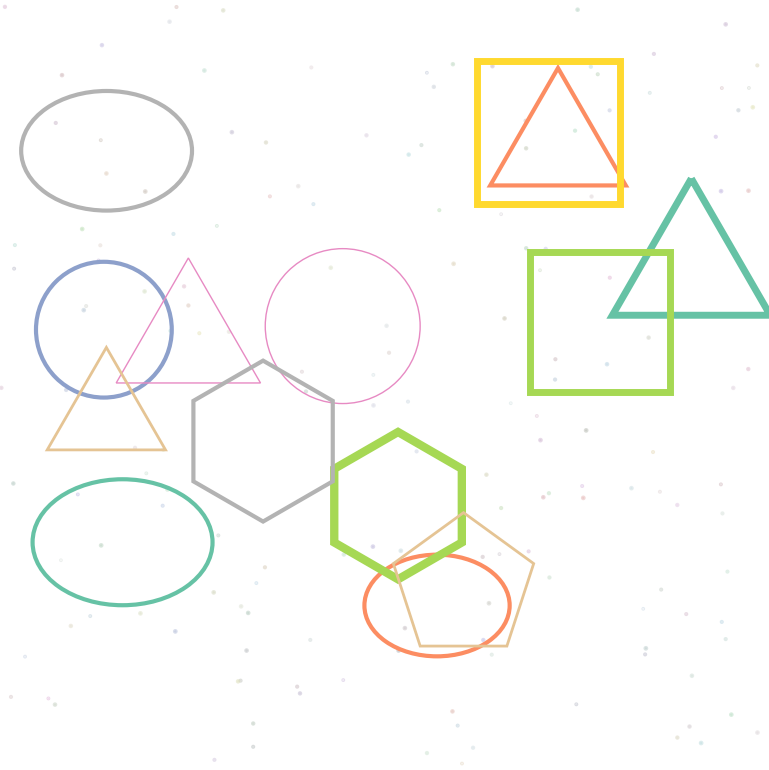[{"shape": "oval", "thickness": 1.5, "radius": 0.58, "center": [0.159, 0.296]}, {"shape": "triangle", "thickness": 2.5, "radius": 0.59, "center": [0.898, 0.65]}, {"shape": "oval", "thickness": 1.5, "radius": 0.47, "center": [0.568, 0.214]}, {"shape": "triangle", "thickness": 1.5, "radius": 0.51, "center": [0.725, 0.81]}, {"shape": "circle", "thickness": 1.5, "radius": 0.44, "center": [0.135, 0.572]}, {"shape": "triangle", "thickness": 0.5, "radius": 0.54, "center": [0.245, 0.557]}, {"shape": "circle", "thickness": 0.5, "radius": 0.5, "center": [0.445, 0.576]}, {"shape": "square", "thickness": 2.5, "radius": 0.46, "center": [0.779, 0.582]}, {"shape": "hexagon", "thickness": 3, "radius": 0.48, "center": [0.517, 0.343]}, {"shape": "square", "thickness": 2.5, "radius": 0.46, "center": [0.712, 0.828]}, {"shape": "triangle", "thickness": 1, "radius": 0.44, "center": [0.138, 0.46]}, {"shape": "pentagon", "thickness": 1, "radius": 0.48, "center": [0.602, 0.238]}, {"shape": "oval", "thickness": 1.5, "radius": 0.55, "center": [0.138, 0.804]}, {"shape": "hexagon", "thickness": 1.5, "radius": 0.52, "center": [0.342, 0.427]}]